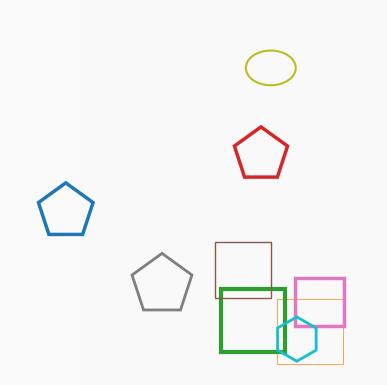[{"shape": "pentagon", "thickness": 2.5, "radius": 0.37, "center": [0.17, 0.451]}, {"shape": "square", "thickness": 0.5, "radius": 0.42, "center": [0.8, 0.138]}, {"shape": "square", "thickness": 3, "radius": 0.41, "center": [0.652, 0.167]}, {"shape": "pentagon", "thickness": 2.5, "radius": 0.36, "center": [0.673, 0.598]}, {"shape": "square", "thickness": 1, "radius": 0.36, "center": [0.627, 0.299]}, {"shape": "square", "thickness": 2.5, "radius": 0.31, "center": [0.825, 0.216]}, {"shape": "pentagon", "thickness": 2, "radius": 0.41, "center": [0.418, 0.261]}, {"shape": "oval", "thickness": 1.5, "radius": 0.32, "center": [0.699, 0.824]}, {"shape": "hexagon", "thickness": 2, "radius": 0.29, "center": [0.766, 0.119]}]